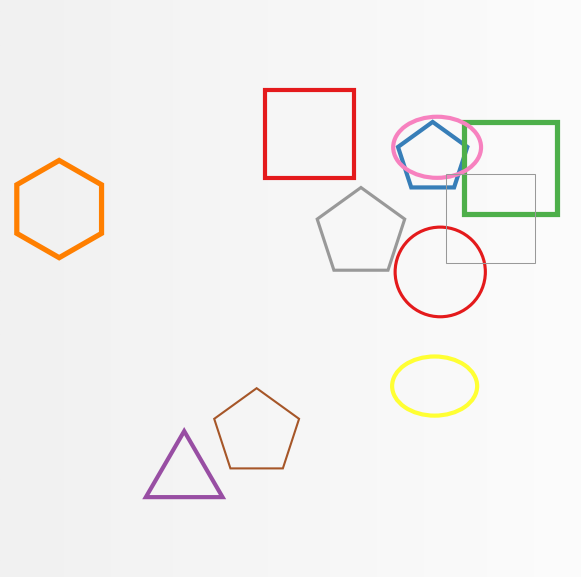[{"shape": "circle", "thickness": 1.5, "radius": 0.39, "center": [0.757, 0.528]}, {"shape": "square", "thickness": 2, "radius": 0.38, "center": [0.533, 0.767]}, {"shape": "pentagon", "thickness": 2, "radius": 0.31, "center": [0.744, 0.725]}, {"shape": "square", "thickness": 2.5, "radius": 0.4, "center": [0.879, 0.708]}, {"shape": "triangle", "thickness": 2, "radius": 0.38, "center": [0.317, 0.176]}, {"shape": "hexagon", "thickness": 2.5, "radius": 0.42, "center": [0.102, 0.637]}, {"shape": "oval", "thickness": 2, "radius": 0.37, "center": [0.748, 0.331]}, {"shape": "pentagon", "thickness": 1, "radius": 0.38, "center": [0.442, 0.25]}, {"shape": "oval", "thickness": 2, "radius": 0.38, "center": [0.752, 0.744]}, {"shape": "square", "thickness": 0.5, "radius": 0.38, "center": [0.844, 0.621]}, {"shape": "pentagon", "thickness": 1.5, "radius": 0.4, "center": [0.621, 0.595]}]